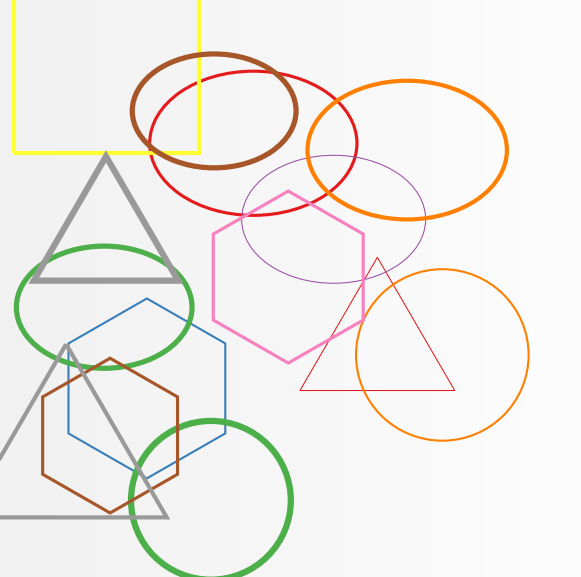[{"shape": "triangle", "thickness": 0.5, "radius": 0.77, "center": [0.649, 0.4]}, {"shape": "oval", "thickness": 1.5, "radius": 0.89, "center": [0.436, 0.751]}, {"shape": "hexagon", "thickness": 1, "radius": 0.78, "center": [0.253, 0.327]}, {"shape": "circle", "thickness": 3, "radius": 0.69, "center": [0.363, 0.133]}, {"shape": "oval", "thickness": 2.5, "radius": 0.76, "center": [0.179, 0.467]}, {"shape": "oval", "thickness": 0.5, "radius": 0.79, "center": [0.574, 0.619]}, {"shape": "oval", "thickness": 2, "radius": 0.86, "center": [0.701, 0.739]}, {"shape": "circle", "thickness": 1, "radius": 0.74, "center": [0.761, 0.384]}, {"shape": "square", "thickness": 2, "radius": 0.79, "center": [0.183, 0.893]}, {"shape": "oval", "thickness": 2.5, "radius": 0.7, "center": [0.368, 0.807]}, {"shape": "hexagon", "thickness": 1.5, "radius": 0.67, "center": [0.189, 0.245]}, {"shape": "hexagon", "thickness": 1.5, "radius": 0.74, "center": [0.496, 0.519]}, {"shape": "triangle", "thickness": 2, "radius": 1.0, "center": [0.114, 0.203]}, {"shape": "triangle", "thickness": 3, "radius": 0.72, "center": [0.182, 0.585]}]